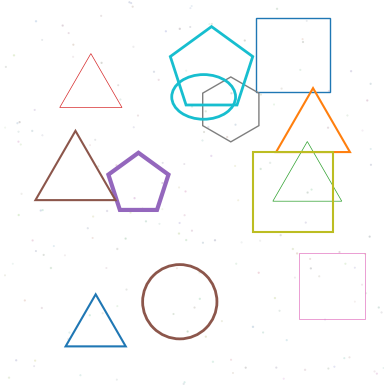[{"shape": "square", "thickness": 1, "radius": 0.48, "center": [0.761, 0.857]}, {"shape": "triangle", "thickness": 1.5, "radius": 0.45, "center": [0.249, 0.145]}, {"shape": "triangle", "thickness": 1.5, "radius": 0.55, "center": [0.813, 0.66]}, {"shape": "triangle", "thickness": 0.5, "radius": 0.52, "center": [0.798, 0.529]}, {"shape": "triangle", "thickness": 0.5, "radius": 0.47, "center": [0.236, 0.767]}, {"shape": "pentagon", "thickness": 3, "radius": 0.41, "center": [0.36, 0.521]}, {"shape": "circle", "thickness": 2, "radius": 0.48, "center": [0.467, 0.216]}, {"shape": "triangle", "thickness": 1.5, "radius": 0.6, "center": [0.196, 0.54]}, {"shape": "square", "thickness": 0.5, "radius": 0.43, "center": [0.862, 0.258]}, {"shape": "hexagon", "thickness": 1, "radius": 0.42, "center": [0.599, 0.716]}, {"shape": "square", "thickness": 1.5, "radius": 0.52, "center": [0.761, 0.502]}, {"shape": "pentagon", "thickness": 2, "radius": 0.56, "center": [0.549, 0.818]}, {"shape": "oval", "thickness": 2, "radius": 0.41, "center": [0.529, 0.748]}]